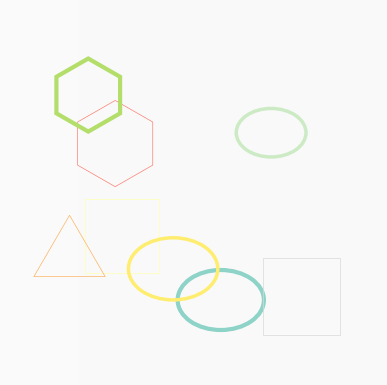[{"shape": "oval", "thickness": 3, "radius": 0.56, "center": [0.57, 0.221]}, {"shape": "square", "thickness": 0.5, "radius": 0.48, "center": [0.314, 0.386]}, {"shape": "hexagon", "thickness": 0.5, "radius": 0.56, "center": [0.297, 0.627]}, {"shape": "triangle", "thickness": 0.5, "radius": 0.53, "center": [0.179, 0.335]}, {"shape": "hexagon", "thickness": 3, "radius": 0.47, "center": [0.228, 0.753]}, {"shape": "square", "thickness": 0.5, "radius": 0.5, "center": [0.778, 0.229]}, {"shape": "oval", "thickness": 2.5, "radius": 0.45, "center": [0.7, 0.655]}, {"shape": "oval", "thickness": 2.5, "radius": 0.58, "center": [0.447, 0.302]}]